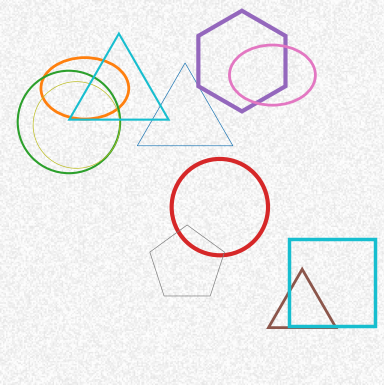[{"shape": "triangle", "thickness": 0.5, "radius": 0.72, "center": [0.481, 0.693]}, {"shape": "oval", "thickness": 2, "radius": 0.57, "center": [0.22, 0.771]}, {"shape": "circle", "thickness": 1.5, "radius": 0.67, "center": [0.179, 0.683]}, {"shape": "circle", "thickness": 3, "radius": 0.63, "center": [0.571, 0.462]}, {"shape": "hexagon", "thickness": 3, "radius": 0.65, "center": [0.628, 0.841]}, {"shape": "triangle", "thickness": 2, "radius": 0.51, "center": [0.785, 0.2]}, {"shape": "oval", "thickness": 2, "radius": 0.56, "center": [0.708, 0.805]}, {"shape": "pentagon", "thickness": 0.5, "radius": 0.51, "center": [0.486, 0.314]}, {"shape": "circle", "thickness": 0.5, "radius": 0.56, "center": [0.199, 0.675]}, {"shape": "triangle", "thickness": 1.5, "radius": 0.75, "center": [0.309, 0.764]}, {"shape": "square", "thickness": 2.5, "radius": 0.56, "center": [0.862, 0.266]}]